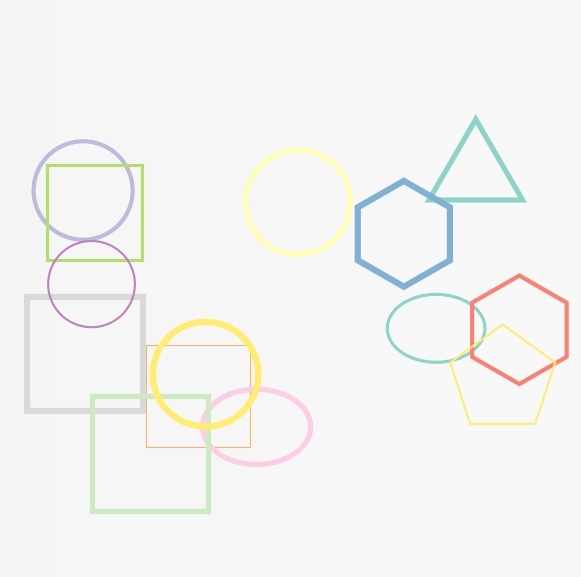[{"shape": "oval", "thickness": 1.5, "radius": 0.42, "center": [0.75, 0.431]}, {"shape": "triangle", "thickness": 2.5, "radius": 0.46, "center": [0.818, 0.699]}, {"shape": "circle", "thickness": 2.5, "radius": 0.45, "center": [0.513, 0.649]}, {"shape": "circle", "thickness": 2, "radius": 0.43, "center": [0.143, 0.669]}, {"shape": "hexagon", "thickness": 2, "radius": 0.47, "center": [0.894, 0.428]}, {"shape": "hexagon", "thickness": 3, "radius": 0.46, "center": [0.695, 0.594]}, {"shape": "square", "thickness": 0.5, "radius": 0.44, "center": [0.341, 0.313]}, {"shape": "square", "thickness": 1.5, "radius": 0.41, "center": [0.162, 0.631]}, {"shape": "oval", "thickness": 2.5, "radius": 0.46, "center": [0.441, 0.26]}, {"shape": "square", "thickness": 3, "radius": 0.5, "center": [0.146, 0.386]}, {"shape": "circle", "thickness": 1, "radius": 0.37, "center": [0.157, 0.507]}, {"shape": "square", "thickness": 2.5, "radius": 0.5, "center": [0.258, 0.214]}, {"shape": "circle", "thickness": 3, "radius": 0.45, "center": [0.354, 0.351]}, {"shape": "pentagon", "thickness": 1, "radius": 0.48, "center": [0.865, 0.342]}]